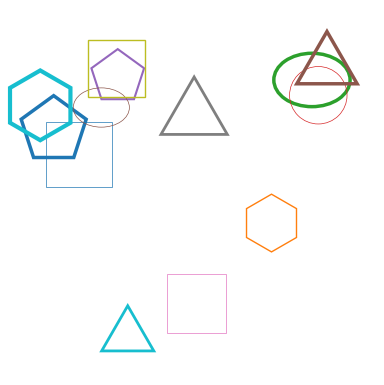[{"shape": "square", "thickness": 0.5, "radius": 0.42, "center": [0.205, 0.598]}, {"shape": "pentagon", "thickness": 2.5, "radius": 0.44, "center": [0.139, 0.663]}, {"shape": "hexagon", "thickness": 1, "radius": 0.37, "center": [0.705, 0.421]}, {"shape": "oval", "thickness": 2.5, "radius": 0.5, "center": [0.81, 0.792]}, {"shape": "circle", "thickness": 0.5, "radius": 0.37, "center": [0.827, 0.753]}, {"shape": "pentagon", "thickness": 1.5, "radius": 0.36, "center": [0.306, 0.801]}, {"shape": "triangle", "thickness": 2.5, "radius": 0.45, "center": [0.849, 0.828]}, {"shape": "oval", "thickness": 0.5, "radius": 0.36, "center": [0.263, 0.721]}, {"shape": "square", "thickness": 0.5, "radius": 0.38, "center": [0.51, 0.211]}, {"shape": "triangle", "thickness": 2, "radius": 0.5, "center": [0.504, 0.701]}, {"shape": "square", "thickness": 1, "radius": 0.37, "center": [0.303, 0.821]}, {"shape": "hexagon", "thickness": 3, "radius": 0.45, "center": [0.104, 0.726]}, {"shape": "triangle", "thickness": 2, "radius": 0.39, "center": [0.332, 0.128]}]